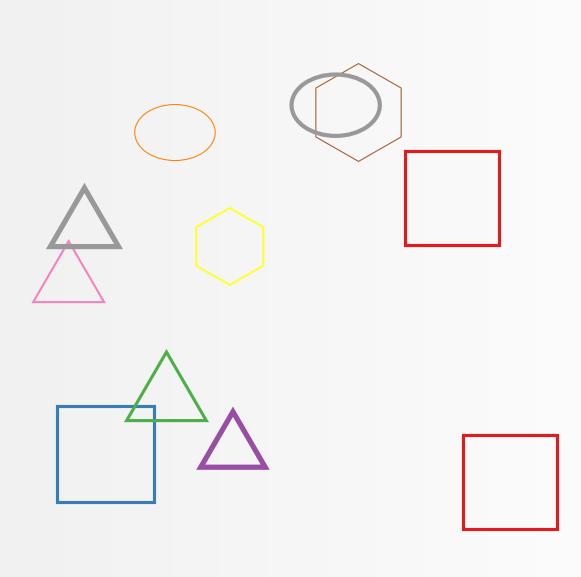[{"shape": "square", "thickness": 1.5, "radius": 0.4, "center": [0.777, 0.656]}, {"shape": "square", "thickness": 1.5, "radius": 0.41, "center": [0.877, 0.165]}, {"shape": "square", "thickness": 1.5, "radius": 0.42, "center": [0.182, 0.213]}, {"shape": "triangle", "thickness": 1.5, "radius": 0.4, "center": [0.286, 0.31]}, {"shape": "triangle", "thickness": 2.5, "radius": 0.32, "center": [0.401, 0.222]}, {"shape": "oval", "thickness": 0.5, "radius": 0.35, "center": [0.301, 0.77]}, {"shape": "hexagon", "thickness": 1, "radius": 0.33, "center": [0.395, 0.572]}, {"shape": "hexagon", "thickness": 0.5, "radius": 0.42, "center": [0.617, 0.804]}, {"shape": "triangle", "thickness": 1, "radius": 0.35, "center": [0.118, 0.511]}, {"shape": "triangle", "thickness": 2.5, "radius": 0.34, "center": [0.145, 0.606]}, {"shape": "oval", "thickness": 2, "radius": 0.38, "center": [0.578, 0.817]}]